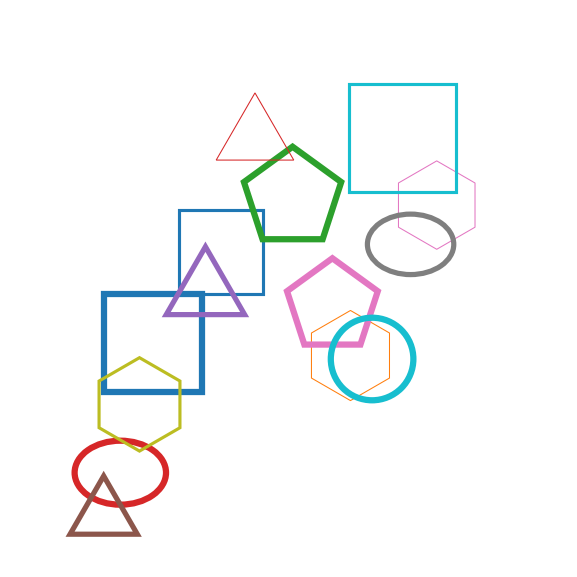[{"shape": "square", "thickness": 3, "radius": 0.42, "center": [0.265, 0.405]}, {"shape": "square", "thickness": 1.5, "radius": 0.36, "center": [0.383, 0.562]}, {"shape": "hexagon", "thickness": 0.5, "radius": 0.39, "center": [0.607, 0.383]}, {"shape": "pentagon", "thickness": 3, "radius": 0.44, "center": [0.507, 0.657]}, {"shape": "triangle", "thickness": 0.5, "radius": 0.39, "center": [0.442, 0.761]}, {"shape": "oval", "thickness": 3, "radius": 0.4, "center": [0.208, 0.181]}, {"shape": "triangle", "thickness": 2.5, "radius": 0.39, "center": [0.356, 0.494]}, {"shape": "triangle", "thickness": 2.5, "radius": 0.34, "center": [0.18, 0.108]}, {"shape": "hexagon", "thickness": 0.5, "radius": 0.38, "center": [0.756, 0.644]}, {"shape": "pentagon", "thickness": 3, "radius": 0.41, "center": [0.576, 0.469]}, {"shape": "oval", "thickness": 2.5, "radius": 0.37, "center": [0.711, 0.576]}, {"shape": "hexagon", "thickness": 1.5, "radius": 0.4, "center": [0.242, 0.299]}, {"shape": "circle", "thickness": 3, "radius": 0.36, "center": [0.644, 0.377]}, {"shape": "square", "thickness": 1.5, "radius": 0.46, "center": [0.697, 0.76]}]